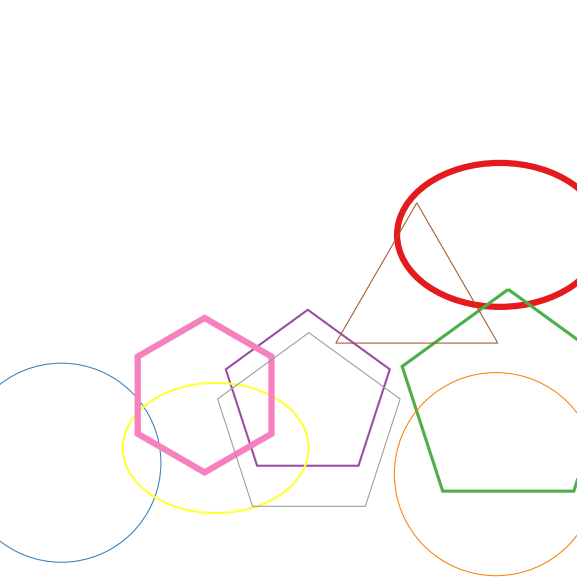[{"shape": "oval", "thickness": 3, "radius": 0.89, "center": [0.866, 0.592]}, {"shape": "circle", "thickness": 0.5, "radius": 0.86, "center": [0.106, 0.198]}, {"shape": "pentagon", "thickness": 1.5, "radius": 0.97, "center": [0.88, 0.305]}, {"shape": "pentagon", "thickness": 1, "radius": 0.75, "center": [0.533, 0.313]}, {"shape": "circle", "thickness": 0.5, "radius": 0.88, "center": [0.859, 0.178]}, {"shape": "oval", "thickness": 1, "radius": 0.81, "center": [0.374, 0.223]}, {"shape": "triangle", "thickness": 0.5, "radius": 0.81, "center": [0.722, 0.486]}, {"shape": "hexagon", "thickness": 3, "radius": 0.67, "center": [0.354, 0.315]}, {"shape": "pentagon", "thickness": 0.5, "radius": 0.83, "center": [0.535, 0.257]}]